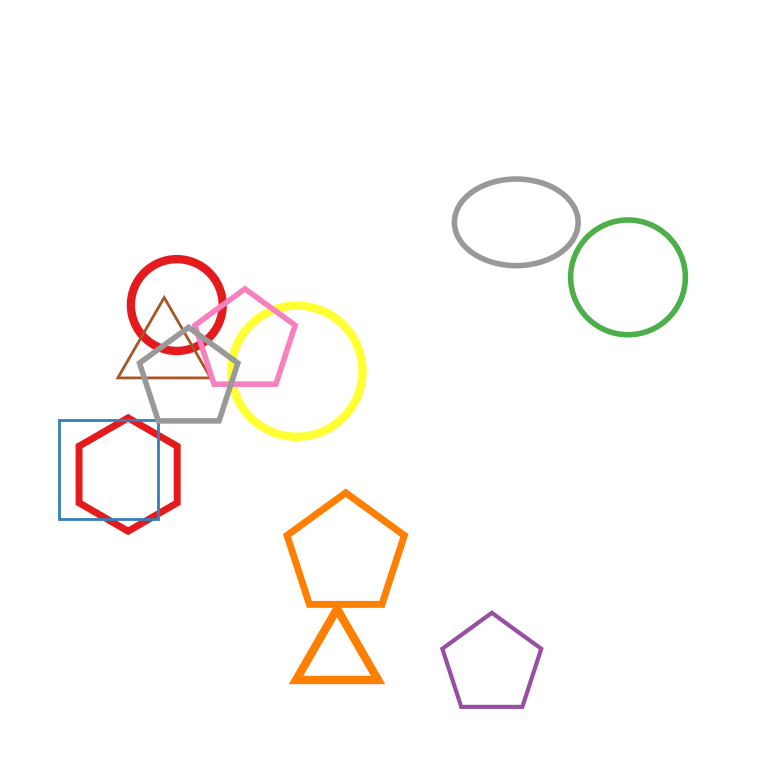[{"shape": "hexagon", "thickness": 2.5, "radius": 0.37, "center": [0.166, 0.384]}, {"shape": "circle", "thickness": 3, "radius": 0.3, "center": [0.23, 0.604]}, {"shape": "square", "thickness": 1, "radius": 0.32, "center": [0.141, 0.391]}, {"shape": "circle", "thickness": 2, "radius": 0.37, "center": [0.816, 0.64]}, {"shape": "pentagon", "thickness": 1.5, "radius": 0.34, "center": [0.639, 0.137]}, {"shape": "triangle", "thickness": 3, "radius": 0.31, "center": [0.438, 0.148]}, {"shape": "pentagon", "thickness": 2.5, "radius": 0.4, "center": [0.449, 0.28]}, {"shape": "circle", "thickness": 3, "radius": 0.43, "center": [0.386, 0.518]}, {"shape": "triangle", "thickness": 1, "radius": 0.35, "center": [0.213, 0.544]}, {"shape": "pentagon", "thickness": 2, "radius": 0.34, "center": [0.318, 0.556]}, {"shape": "pentagon", "thickness": 2, "radius": 0.34, "center": [0.245, 0.508]}, {"shape": "oval", "thickness": 2, "radius": 0.4, "center": [0.67, 0.711]}]